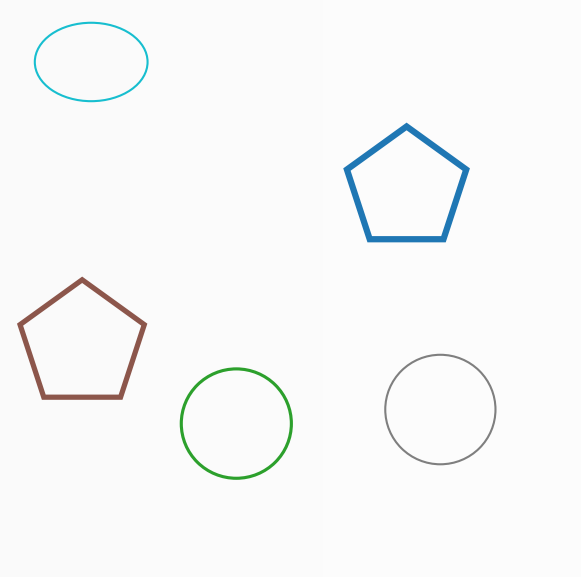[{"shape": "pentagon", "thickness": 3, "radius": 0.54, "center": [0.7, 0.672]}, {"shape": "circle", "thickness": 1.5, "radius": 0.47, "center": [0.407, 0.266]}, {"shape": "pentagon", "thickness": 2.5, "radius": 0.56, "center": [0.141, 0.402]}, {"shape": "circle", "thickness": 1, "radius": 0.47, "center": [0.758, 0.29]}, {"shape": "oval", "thickness": 1, "radius": 0.49, "center": [0.157, 0.892]}]